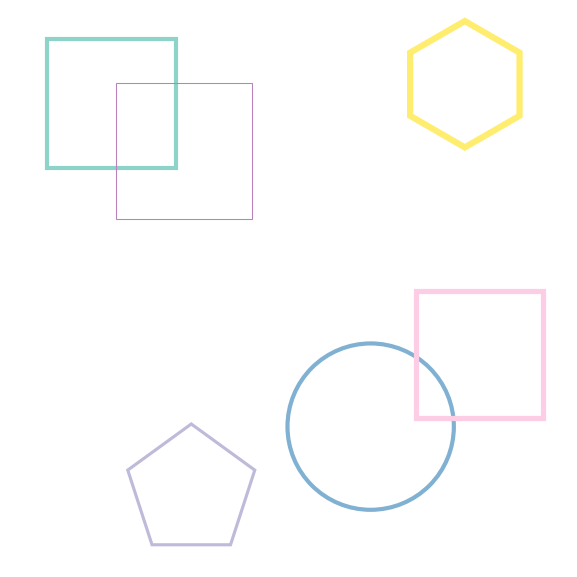[{"shape": "square", "thickness": 2, "radius": 0.56, "center": [0.193, 0.819]}, {"shape": "pentagon", "thickness": 1.5, "radius": 0.58, "center": [0.331, 0.149]}, {"shape": "circle", "thickness": 2, "radius": 0.72, "center": [0.642, 0.26]}, {"shape": "square", "thickness": 2.5, "radius": 0.55, "center": [0.83, 0.385]}, {"shape": "square", "thickness": 0.5, "radius": 0.59, "center": [0.319, 0.738]}, {"shape": "hexagon", "thickness": 3, "radius": 0.55, "center": [0.805, 0.853]}]